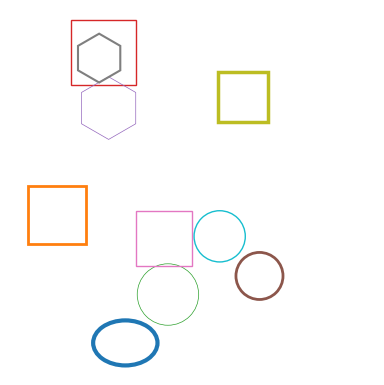[{"shape": "oval", "thickness": 3, "radius": 0.42, "center": [0.326, 0.109]}, {"shape": "square", "thickness": 2, "radius": 0.38, "center": [0.149, 0.441]}, {"shape": "circle", "thickness": 0.5, "radius": 0.4, "center": [0.436, 0.235]}, {"shape": "square", "thickness": 1, "radius": 0.42, "center": [0.27, 0.863]}, {"shape": "hexagon", "thickness": 0.5, "radius": 0.41, "center": [0.282, 0.719]}, {"shape": "circle", "thickness": 2, "radius": 0.31, "center": [0.674, 0.283]}, {"shape": "square", "thickness": 1, "radius": 0.36, "center": [0.425, 0.381]}, {"shape": "hexagon", "thickness": 1.5, "radius": 0.32, "center": [0.258, 0.849]}, {"shape": "square", "thickness": 2.5, "radius": 0.33, "center": [0.631, 0.749]}, {"shape": "circle", "thickness": 1, "radius": 0.33, "center": [0.571, 0.386]}]